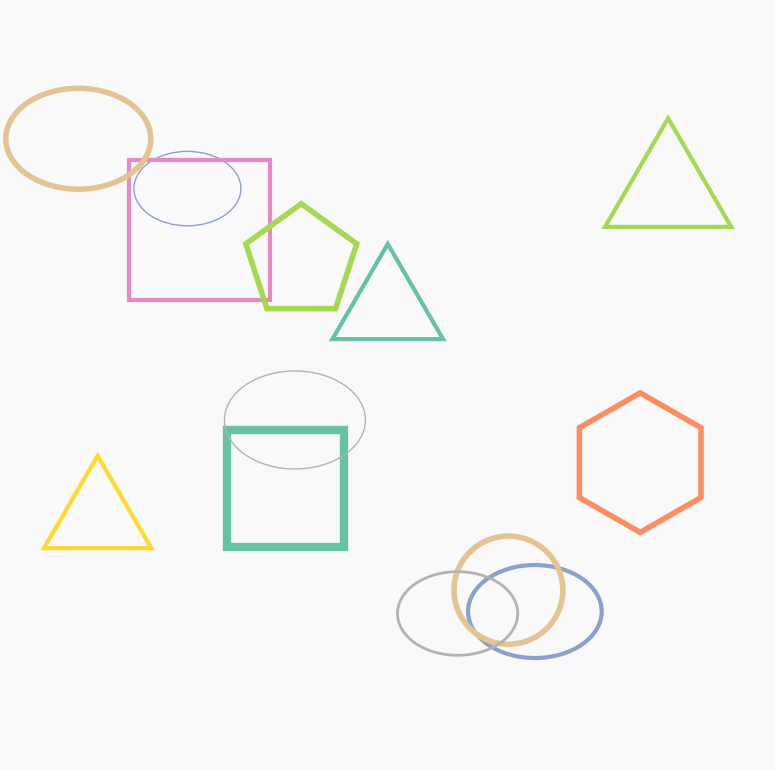[{"shape": "square", "thickness": 3, "radius": 0.38, "center": [0.369, 0.366]}, {"shape": "triangle", "thickness": 1.5, "radius": 0.41, "center": [0.5, 0.601]}, {"shape": "hexagon", "thickness": 2, "radius": 0.45, "center": [0.826, 0.399]}, {"shape": "oval", "thickness": 1.5, "radius": 0.43, "center": [0.69, 0.206]}, {"shape": "oval", "thickness": 0.5, "radius": 0.35, "center": [0.242, 0.755]}, {"shape": "square", "thickness": 1.5, "radius": 0.46, "center": [0.257, 0.701]}, {"shape": "triangle", "thickness": 1.5, "radius": 0.47, "center": [0.862, 0.752]}, {"shape": "pentagon", "thickness": 2, "radius": 0.38, "center": [0.389, 0.66]}, {"shape": "triangle", "thickness": 1.5, "radius": 0.4, "center": [0.126, 0.328]}, {"shape": "oval", "thickness": 2, "radius": 0.47, "center": [0.101, 0.82]}, {"shape": "circle", "thickness": 2, "radius": 0.35, "center": [0.656, 0.234]}, {"shape": "oval", "thickness": 1, "radius": 0.39, "center": [0.59, 0.203]}, {"shape": "oval", "thickness": 0.5, "radius": 0.45, "center": [0.381, 0.455]}]